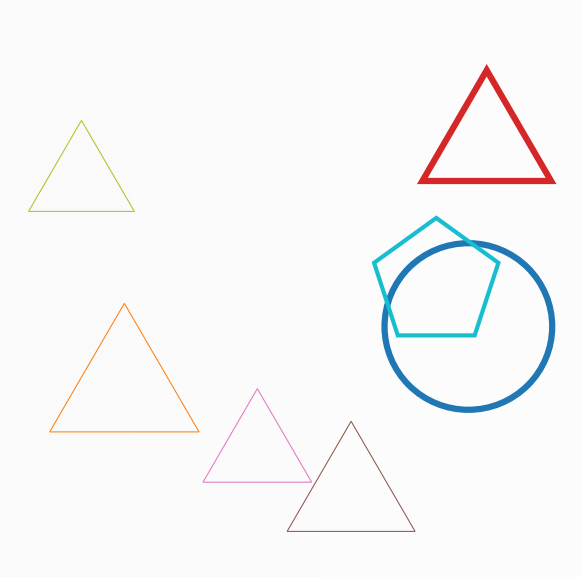[{"shape": "circle", "thickness": 3, "radius": 0.72, "center": [0.806, 0.434]}, {"shape": "triangle", "thickness": 0.5, "radius": 0.74, "center": [0.214, 0.325]}, {"shape": "triangle", "thickness": 3, "radius": 0.64, "center": [0.837, 0.75]}, {"shape": "triangle", "thickness": 0.5, "radius": 0.64, "center": [0.604, 0.143]}, {"shape": "triangle", "thickness": 0.5, "radius": 0.54, "center": [0.443, 0.218]}, {"shape": "triangle", "thickness": 0.5, "radius": 0.53, "center": [0.14, 0.686]}, {"shape": "pentagon", "thickness": 2, "radius": 0.56, "center": [0.751, 0.509]}]